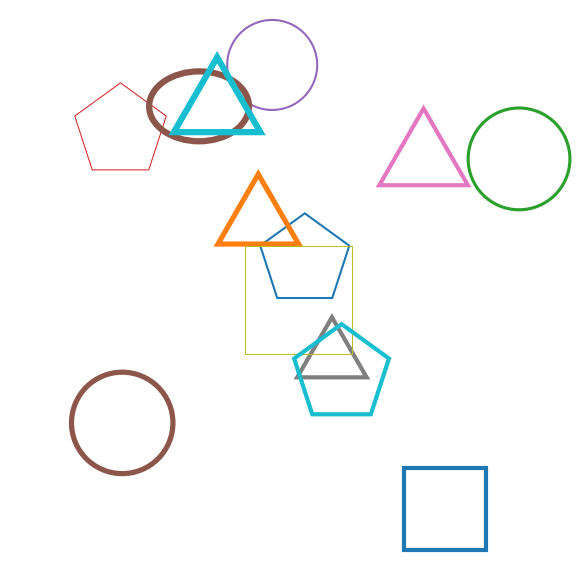[{"shape": "pentagon", "thickness": 1, "radius": 0.41, "center": [0.528, 0.549]}, {"shape": "square", "thickness": 2, "radius": 0.35, "center": [0.771, 0.118]}, {"shape": "triangle", "thickness": 2.5, "radius": 0.4, "center": [0.447, 0.617]}, {"shape": "circle", "thickness": 1.5, "radius": 0.44, "center": [0.899, 0.724]}, {"shape": "pentagon", "thickness": 0.5, "radius": 0.42, "center": [0.209, 0.772]}, {"shape": "circle", "thickness": 1, "radius": 0.39, "center": [0.471, 0.887]}, {"shape": "circle", "thickness": 2.5, "radius": 0.44, "center": [0.212, 0.267]}, {"shape": "oval", "thickness": 3, "radius": 0.43, "center": [0.345, 0.815]}, {"shape": "triangle", "thickness": 2, "radius": 0.44, "center": [0.733, 0.723]}, {"shape": "triangle", "thickness": 2, "radius": 0.35, "center": [0.575, 0.38]}, {"shape": "square", "thickness": 0.5, "radius": 0.46, "center": [0.517, 0.479]}, {"shape": "triangle", "thickness": 3, "radius": 0.43, "center": [0.376, 0.814]}, {"shape": "pentagon", "thickness": 2, "radius": 0.43, "center": [0.591, 0.352]}]